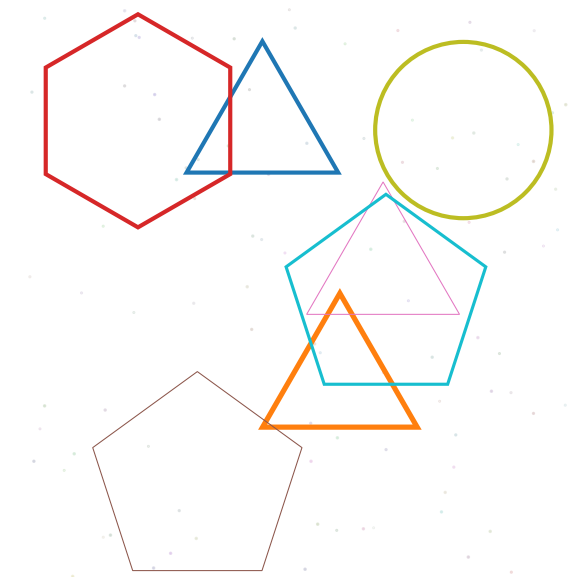[{"shape": "triangle", "thickness": 2, "radius": 0.76, "center": [0.454, 0.776]}, {"shape": "triangle", "thickness": 2.5, "radius": 0.77, "center": [0.589, 0.337]}, {"shape": "hexagon", "thickness": 2, "radius": 0.92, "center": [0.239, 0.79]}, {"shape": "pentagon", "thickness": 0.5, "radius": 0.95, "center": [0.342, 0.165]}, {"shape": "triangle", "thickness": 0.5, "radius": 0.76, "center": [0.663, 0.531]}, {"shape": "circle", "thickness": 2, "radius": 0.76, "center": [0.802, 0.774]}, {"shape": "pentagon", "thickness": 1.5, "radius": 0.91, "center": [0.668, 0.481]}]